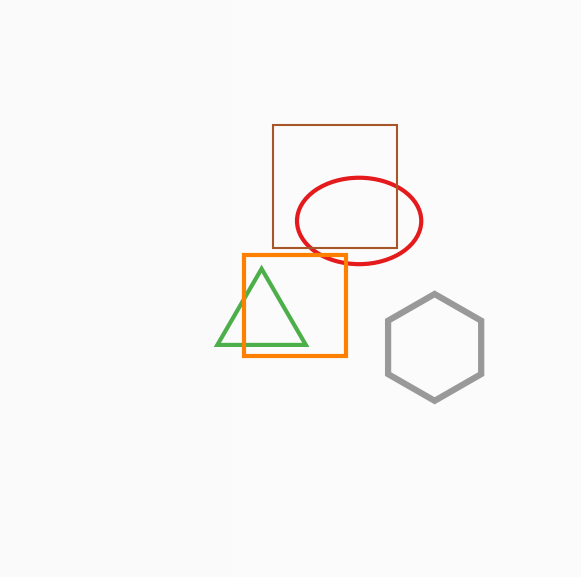[{"shape": "oval", "thickness": 2, "radius": 0.53, "center": [0.618, 0.617]}, {"shape": "triangle", "thickness": 2, "radius": 0.44, "center": [0.45, 0.446]}, {"shape": "square", "thickness": 2, "radius": 0.44, "center": [0.508, 0.47]}, {"shape": "square", "thickness": 1, "radius": 0.53, "center": [0.577, 0.676]}, {"shape": "hexagon", "thickness": 3, "radius": 0.46, "center": [0.748, 0.398]}]